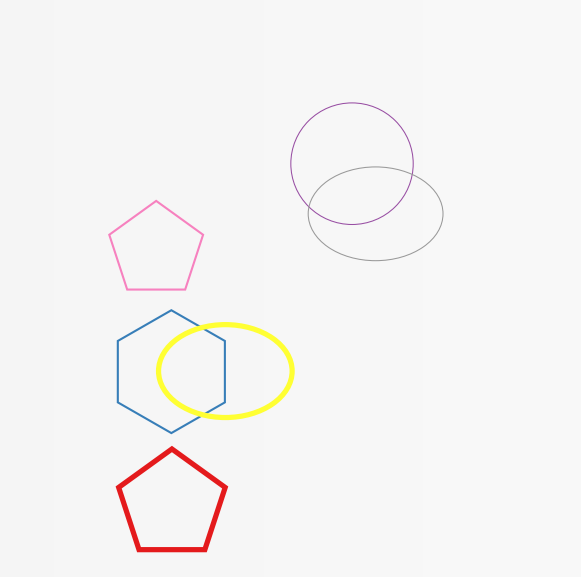[{"shape": "pentagon", "thickness": 2.5, "radius": 0.48, "center": [0.296, 0.125]}, {"shape": "hexagon", "thickness": 1, "radius": 0.53, "center": [0.295, 0.356]}, {"shape": "circle", "thickness": 0.5, "radius": 0.53, "center": [0.606, 0.716]}, {"shape": "oval", "thickness": 2.5, "radius": 0.57, "center": [0.388, 0.357]}, {"shape": "pentagon", "thickness": 1, "radius": 0.42, "center": [0.269, 0.566]}, {"shape": "oval", "thickness": 0.5, "radius": 0.58, "center": [0.646, 0.629]}]